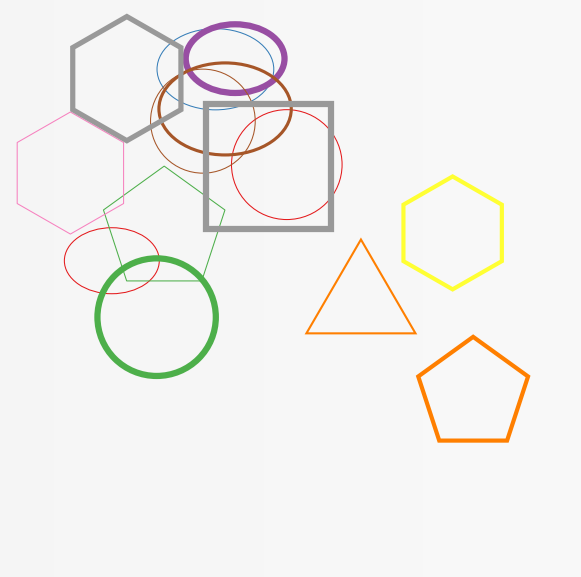[{"shape": "circle", "thickness": 0.5, "radius": 0.48, "center": [0.493, 0.714]}, {"shape": "oval", "thickness": 0.5, "radius": 0.41, "center": [0.192, 0.548]}, {"shape": "oval", "thickness": 0.5, "radius": 0.5, "center": [0.371, 0.879]}, {"shape": "circle", "thickness": 3, "radius": 0.51, "center": [0.269, 0.45]}, {"shape": "pentagon", "thickness": 0.5, "radius": 0.55, "center": [0.282, 0.602]}, {"shape": "oval", "thickness": 3, "radius": 0.42, "center": [0.405, 0.898]}, {"shape": "triangle", "thickness": 1, "radius": 0.54, "center": [0.621, 0.476]}, {"shape": "pentagon", "thickness": 2, "radius": 0.5, "center": [0.814, 0.317]}, {"shape": "hexagon", "thickness": 2, "radius": 0.49, "center": [0.779, 0.596]}, {"shape": "oval", "thickness": 1.5, "radius": 0.57, "center": [0.387, 0.811]}, {"shape": "circle", "thickness": 0.5, "radius": 0.45, "center": [0.349, 0.789]}, {"shape": "hexagon", "thickness": 0.5, "radius": 0.53, "center": [0.121, 0.7]}, {"shape": "hexagon", "thickness": 2.5, "radius": 0.54, "center": [0.218, 0.863]}, {"shape": "square", "thickness": 3, "radius": 0.54, "center": [0.462, 0.71]}]